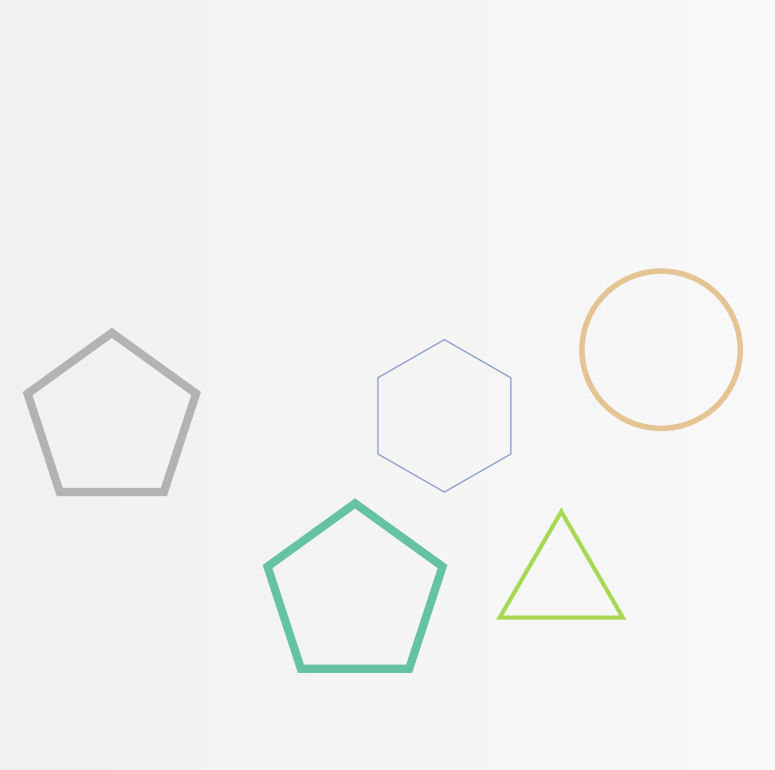[{"shape": "pentagon", "thickness": 3, "radius": 0.59, "center": [0.458, 0.227]}, {"shape": "hexagon", "thickness": 0.5, "radius": 0.49, "center": [0.573, 0.46]}, {"shape": "triangle", "thickness": 1.5, "radius": 0.46, "center": [0.724, 0.244]}, {"shape": "circle", "thickness": 2, "radius": 0.51, "center": [0.853, 0.546]}, {"shape": "pentagon", "thickness": 3, "radius": 0.57, "center": [0.144, 0.453]}]